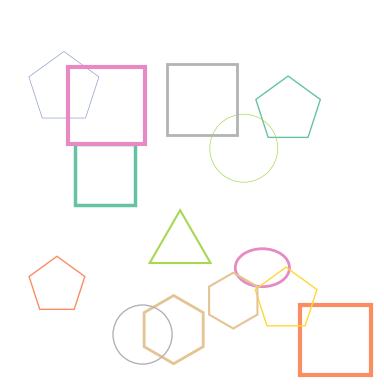[{"shape": "pentagon", "thickness": 1, "radius": 0.44, "center": [0.748, 0.714]}, {"shape": "square", "thickness": 2.5, "radius": 0.39, "center": [0.272, 0.547]}, {"shape": "square", "thickness": 3, "radius": 0.46, "center": [0.871, 0.118]}, {"shape": "pentagon", "thickness": 1, "radius": 0.38, "center": [0.148, 0.258]}, {"shape": "pentagon", "thickness": 0.5, "radius": 0.48, "center": [0.166, 0.771]}, {"shape": "oval", "thickness": 2, "radius": 0.35, "center": [0.681, 0.305]}, {"shape": "square", "thickness": 3, "radius": 0.5, "center": [0.277, 0.726]}, {"shape": "triangle", "thickness": 1.5, "radius": 0.46, "center": [0.468, 0.363]}, {"shape": "circle", "thickness": 0.5, "radius": 0.44, "center": [0.633, 0.615]}, {"shape": "pentagon", "thickness": 1, "radius": 0.42, "center": [0.743, 0.222]}, {"shape": "hexagon", "thickness": 1.5, "radius": 0.36, "center": [0.606, 0.219]}, {"shape": "hexagon", "thickness": 2, "radius": 0.44, "center": [0.451, 0.144]}, {"shape": "circle", "thickness": 1, "radius": 0.38, "center": [0.37, 0.131]}, {"shape": "square", "thickness": 2, "radius": 0.46, "center": [0.525, 0.742]}]